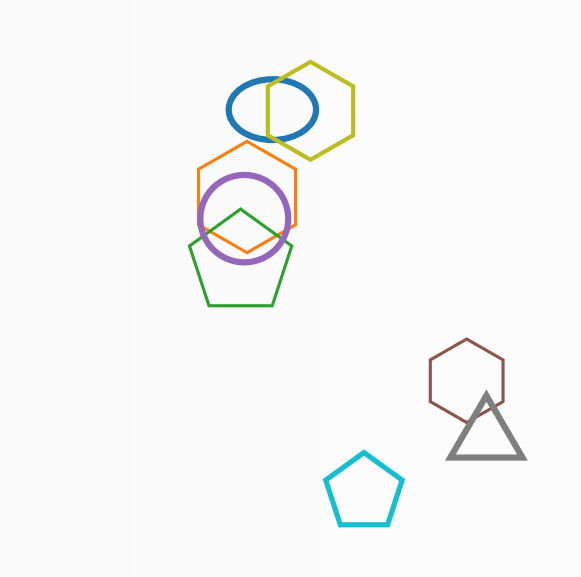[{"shape": "oval", "thickness": 3, "radius": 0.38, "center": [0.469, 0.809]}, {"shape": "hexagon", "thickness": 1.5, "radius": 0.48, "center": [0.425, 0.658]}, {"shape": "pentagon", "thickness": 1.5, "radius": 0.46, "center": [0.414, 0.545]}, {"shape": "circle", "thickness": 3, "radius": 0.38, "center": [0.42, 0.621]}, {"shape": "hexagon", "thickness": 1.5, "radius": 0.36, "center": [0.803, 0.34]}, {"shape": "triangle", "thickness": 3, "radius": 0.36, "center": [0.837, 0.243]}, {"shape": "hexagon", "thickness": 2, "radius": 0.42, "center": [0.534, 0.807]}, {"shape": "pentagon", "thickness": 2.5, "radius": 0.35, "center": [0.626, 0.146]}]